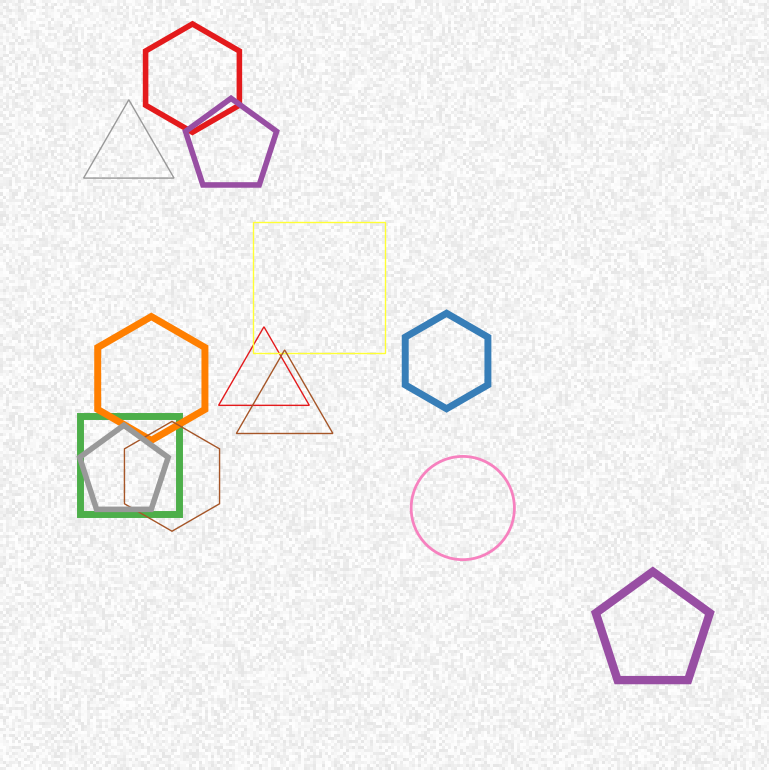[{"shape": "triangle", "thickness": 0.5, "radius": 0.34, "center": [0.343, 0.508]}, {"shape": "hexagon", "thickness": 2, "radius": 0.35, "center": [0.25, 0.899]}, {"shape": "hexagon", "thickness": 2.5, "radius": 0.31, "center": [0.58, 0.531]}, {"shape": "square", "thickness": 2.5, "radius": 0.32, "center": [0.168, 0.396]}, {"shape": "pentagon", "thickness": 2, "radius": 0.31, "center": [0.3, 0.81]}, {"shape": "pentagon", "thickness": 3, "radius": 0.39, "center": [0.848, 0.18]}, {"shape": "hexagon", "thickness": 2.5, "radius": 0.4, "center": [0.197, 0.508]}, {"shape": "square", "thickness": 0.5, "radius": 0.43, "center": [0.414, 0.627]}, {"shape": "hexagon", "thickness": 0.5, "radius": 0.36, "center": [0.223, 0.381]}, {"shape": "triangle", "thickness": 0.5, "radius": 0.36, "center": [0.37, 0.473]}, {"shape": "circle", "thickness": 1, "radius": 0.34, "center": [0.601, 0.34]}, {"shape": "pentagon", "thickness": 2, "radius": 0.3, "center": [0.161, 0.387]}, {"shape": "triangle", "thickness": 0.5, "radius": 0.34, "center": [0.167, 0.803]}]